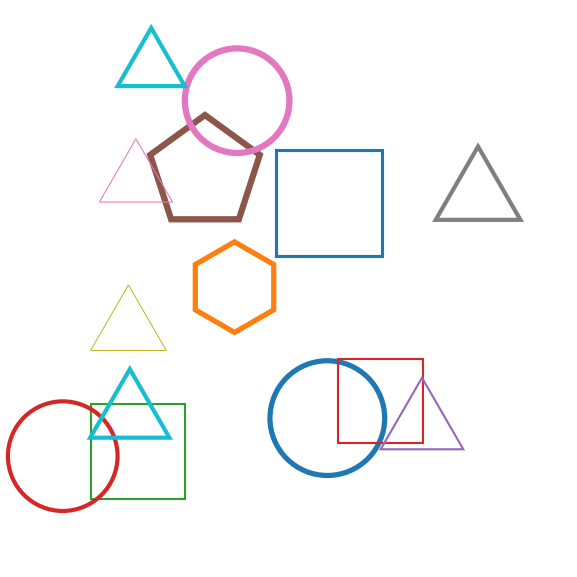[{"shape": "square", "thickness": 1.5, "radius": 0.46, "center": [0.569, 0.648]}, {"shape": "circle", "thickness": 2.5, "radius": 0.5, "center": [0.567, 0.275]}, {"shape": "hexagon", "thickness": 2.5, "radius": 0.39, "center": [0.406, 0.502]}, {"shape": "square", "thickness": 1, "radius": 0.41, "center": [0.239, 0.217]}, {"shape": "square", "thickness": 1, "radius": 0.36, "center": [0.659, 0.305]}, {"shape": "circle", "thickness": 2, "radius": 0.47, "center": [0.109, 0.209]}, {"shape": "triangle", "thickness": 1, "radius": 0.41, "center": [0.731, 0.262]}, {"shape": "pentagon", "thickness": 3, "radius": 0.5, "center": [0.355, 0.7]}, {"shape": "circle", "thickness": 3, "radius": 0.45, "center": [0.411, 0.825]}, {"shape": "triangle", "thickness": 0.5, "radius": 0.37, "center": [0.235, 0.686]}, {"shape": "triangle", "thickness": 2, "radius": 0.42, "center": [0.828, 0.661]}, {"shape": "triangle", "thickness": 0.5, "radius": 0.38, "center": [0.222, 0.43]}, {"shape": "triangle", "thickness": 2, "radius": 0.34, "center": [0.262, 0.884]}, {"shape": "triangle", "thickness": 2, "radius": 0.4, "center": [0.225, 0.281]}]